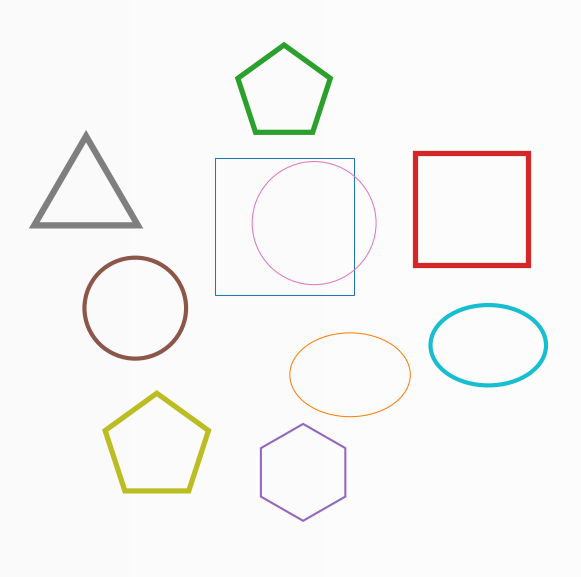[{"shape": "square", "thickness": 0.5, "radius": 0.59, "center": [0.49, 0.607]}, {"shape": "oval", "thickness": 0.5, "radius": 0.52, "center": [0.602, 0.35]}, {"shape": "pentagon", "thickness": 2.5, "radius": 0.42, "center": [0.489, 0.838]}, {"shape": "square", "thickness": 2.5, "radius": 0.49, "center": [0.811, 0.637]}, {"shape": "hexagon", "thickness": 1, "radius": 0.42, "center": [0.521, 0.181]}, {"shape": "circle", "thickness": 2, "radius": 0.44, "center": [0.233, 0.466]}, {"shape": "circle", "thickness": 0.5, "radius": 0.53, "center": [0.54, 0.613]}, {"shape": "triangle", "thickness": 3, "radius": 0.52, "center": [0.148, 0.66]}, {"shape": "pentagon", "thickness": 2.5, "radius": 0.47, "center": [0.27, 0.225]}, {"shape": "oval", "thickness": 2, "radius": 0.5, "center": [0.84, 0.401]}]